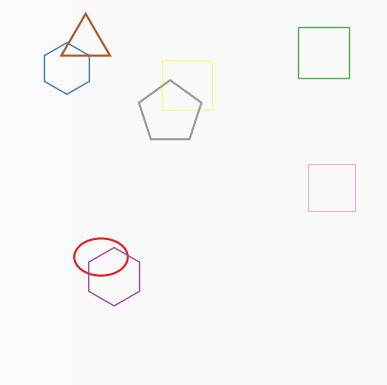[{"shape": "oval", "thickness": 1.5, "radius": 0.35, "center": [0.261, 0.332]}, {"shape": "hexagon", "thickness": 1, "radius": 0.33, "center": [0.173, 0.822]}, {"shape": "square", "thickness": 1, "radius": 0.33, "center": [0.835, 0.863]}, {"shape": "hexagon", "thickness": 1, "radius": 0.38, "center": [0.295, 0.281]}, {"shape": "square", "thickness": 0.5, "radius": 0.33, "center": [0.482, 0.779]}, {"shape": "triangle", "thickness": 1.5, "radius": 0.36, "center": [0.221, 0.892]}, {"shape": "square", "thickness": 0.5, "radius": 0.31, "center": [0.855, 0.513]}, {"shape": "pentagon", "thickness": 1.5, "radius": 0.42, "center": [0.439, 0.707]}]